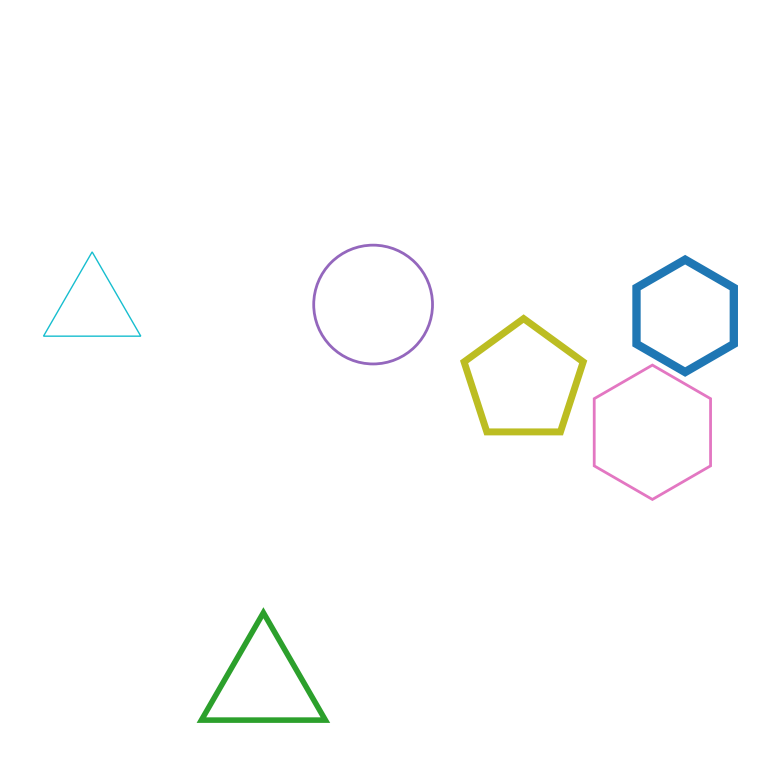[{"shape": "hexagon", "thickness": 3, "radius": 0.36, "center": [0.89, 0.59]}, {"shape": "triangle", "thickness": 2, "radius": 0.46, "center": [0.342, 0.111]}, {"shape": "circle", "thickness": 1, "radius": 0.39, "center": [0.485, 0.604]}, {"shape": "hexagon", "thickness": 1, "radius": 0.44, "center": [0.847, 0.439]}, {"shape": "pentagon", "thickness": 2.5, "radius": 0.41, "center": [0.68, 0.505]}, {"shape": "triangle", "thickness": 0.5, "radius": 0.36, "center": [0.12, 0.6]}]